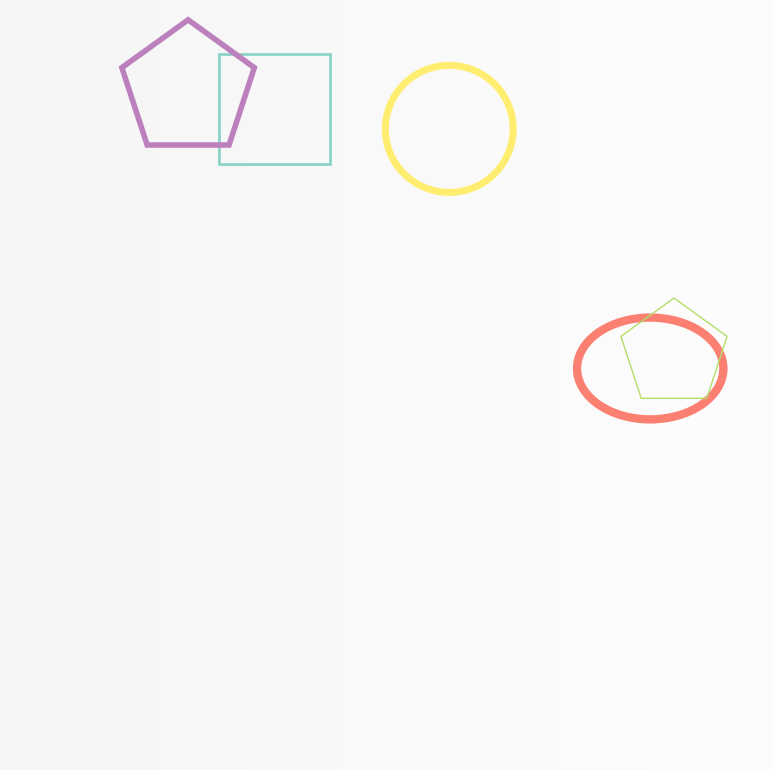[{"shape": "square", "thickness": 1, "radius": 0.36, "center": [0.354, 0.859]}, {"shape": "oval", "thickness": 3, "radius": 0.47, "center": [0.839, 0.521]}, {"shape": "pentagon", "thickness": 0.5, "radius": 0.36, "center": [0.87, 0.541]}, {"shape": "pentagon", "thickness": 2, "radius": 0.45, "center": [0.243, 0.884]}, {"shape": "circle", "thickness": 2.5, "radius": 0.41, "center": [0.58, 0.833]}]